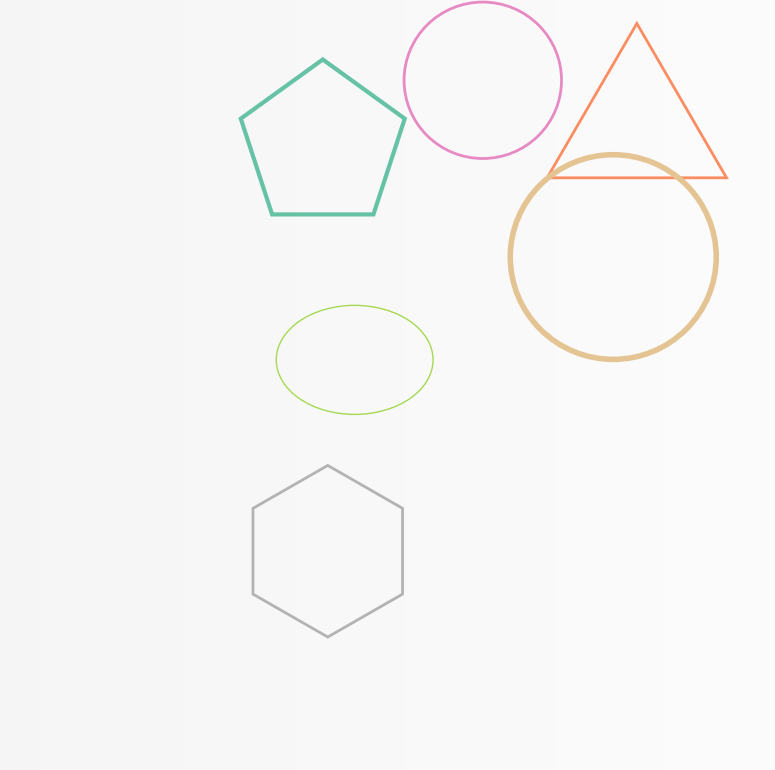[{"shape": "pentagon", "thickness": 1.5, "radius": 0.56, "center": [0.416, 0.812]}, {"shape": "triangle", "thickness": 1, "radius": 0.67, "center": [0.822, 0.836]}, {"shape": "circle", "thickness": 1, "radius": 0.51, "center": [0.623, 0.896]}, {"shape": "oval", "thickness": 0.5, "radius": 0.51, "center": [0.458, 0.533]}, {"shape": "circle", "thickness": 2, "radius": 0.66, "center": [0.791, 0.666]}, {"shape": "hexagon", "thickness": 1, "radius": 0.56, "center": [0.423, 0.284]}]